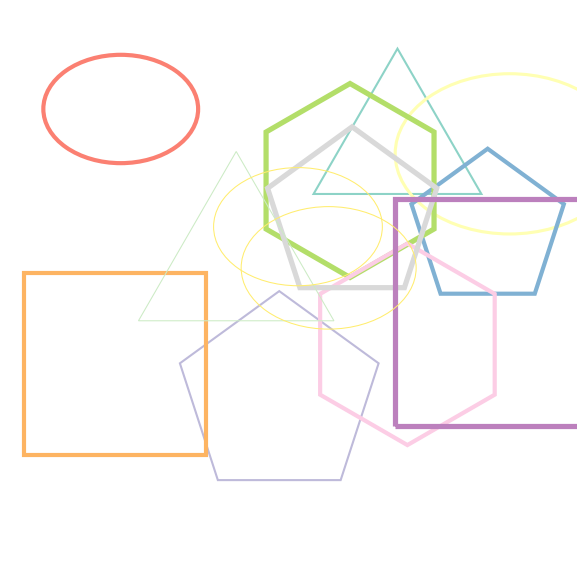[{"shape": "triangle", "thickness": 1, "radius": 0.84, "center": [0.688, 0.747]}, {"shape": "oval", "thickness": 1.5, "radius": 0.99, "center": [0.883, 0.733]}, {"shape": "pentagon", "thickness": 1, "radius": 0.9, "center": [0.484, 0.314]}, {"shape": "oval", "thickness": 2, "radius": 0.67, "center": [0.209, 0.81]}, {"shape": "pentagon", "thickness": 2, "radius": 0.69, "center": [0.844, 0.603]}, {"shape": "square", "thickness": 2, "radius": 0.79, "center": [0.199, 0.369]}, {"shape": "hexagon", "thickness": 2.5, "radius": 0.84, "center": [0.606, 0.687]}, {"shape": "hexagon", "thickness": 2, "radius": 0.87, "center": [0.705, 0.403]}, {"shape": "pentagon", "thickness": 2.5, "radius": 0.77, "center": [0.61, 0.626]}, {"shape": "square", "thickness": 2.5, "radius": 0.98, "center": [0.881, 0.458]}, {"shape": "triangle", "thickness": 0.5, "radius": 0.98, "center": [0.409, 0.541]}, {"shape": "oval", "thickness": 0.5, "radius": 0.76, "center": [0.569, 0.535]}, {"shape": "oval", "thickness": 0.5, "radius": 0.73, "center": [0.516, 0.607]}]